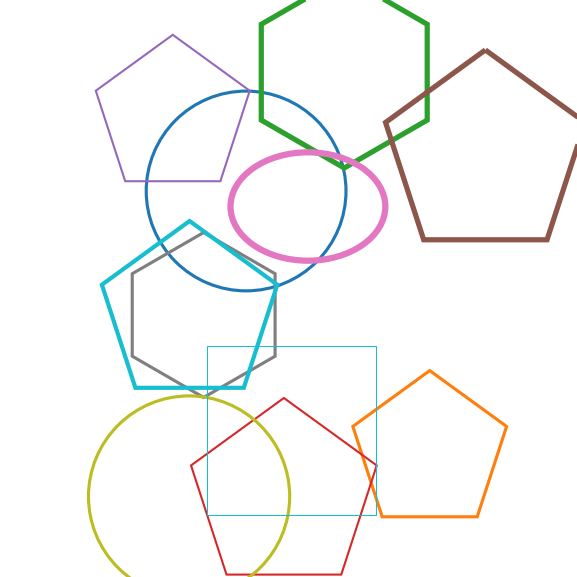[{"shape": "circle", "thickness": 1.5, "radius": 0.86, "center": [0.426, 0.668]}, {"shape": "pentagon", "thickness": 1.5, "radius": 0.7, "center": [0.744, 0.217]}, {"shape": "hexagon", "thickness": 2.5, "radius": 0.83, "center": [0.596, 0.874]}, {"shape": "pentagon", "thickness": 1, "radius": 0.85, "center": [0.492, 0.141]}, {"shape": "pentagon", "thickness": 1, "radius": 0.7, "center": [0.299, 0.799]}, {"shape": "pentagon", "thickness": 2.5, "radius": 0.91, "center": [0.84, 0.731]}, {"shape": "oval", "thickness": 3, "radius": 0.67, "center": [0.533, 0.642]}, {"shape": "hexagon", "thickness": 1.5, "radius": 0.71, "center": [0.353, 0.454]}, {"shape": "circle", "thickness": 1.5, "radius": 0.87, "center": [0.327, 0.139]}, {"shape": "pentagon", "thickness": 2, "radius": 0.8, "center": [0.328, 0.457]}, {"shape": "square", "thickness": 0.5, "radius": 0.73, "center": [0.505, 0.254]}]